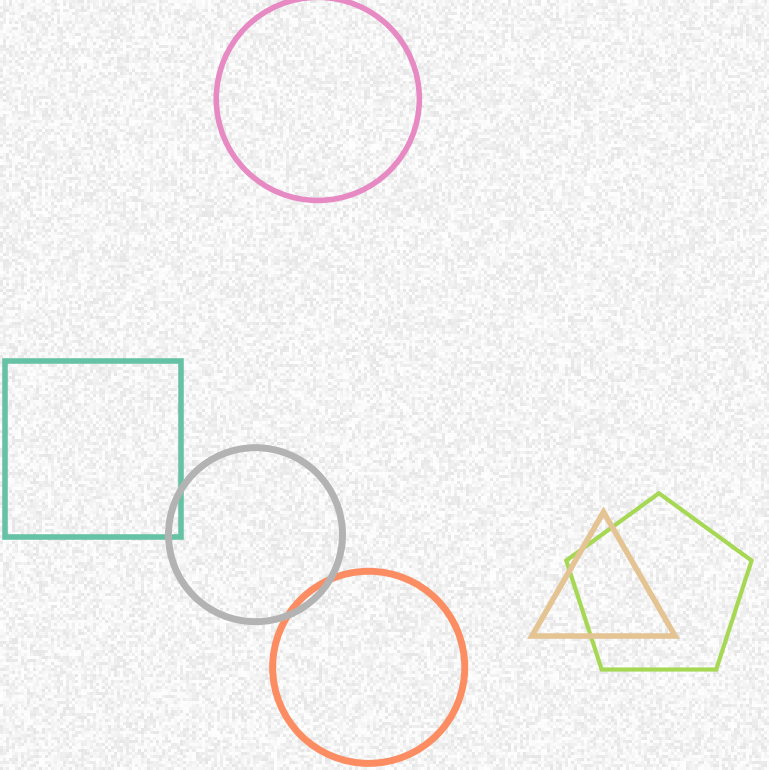[{"shape": "square", "thickness": 2, "radius": 0.57, "center": [0.121, 0.417]}, {"shape": "circle", "thickness": 2.5, "radius": 0.62, "center": [0.479, 0.133]}, {"shape": "circle", "thickness": 2, "radius": 0.66, "center": [0.413, 0.872]}, {"shape": "pentagon", "thickness": 1.5, "radius": 0.63, "center": [0.856, 0.233]}, {"shape": "triangle", "thickness": 2, "radius": 0.54, "center": [0.784, 0.228]}, {"shape": "circle", "thickness": 2.5, "radius": 0.56, "center": [0.332, 0.306]}]